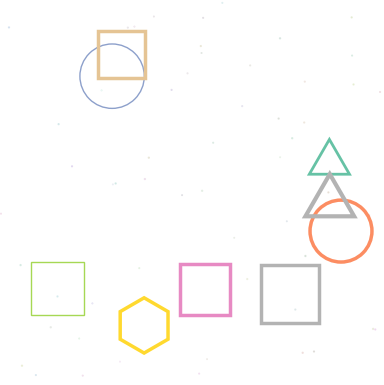[{"shape": "triangle", "thickness": 2, "radius": 0.3, "center": [0.856, 0.578]}, {"shape": "circle", "thickness": 2.5, "radius": 0.4, "center": [0.886, 0.4]}, {"shape": "circle", "thickness": 1, "radius": 0.42, "center": [0.291, 0.802]}, {"shape": "square", "thickness": 2.5, "radius": 0.33, "center": [0.533, 0.249]}, {"shape": "square", "thickness": 1, "radius": 0.34, "center": [0.15, 0.25]}, {"shape": "hexagon", "thickness": 2.5, "radius": 0.36, "center": [0.374, 0.155]}, {"shape": "square", "thickness": 2.5, "radius": 0.31, "center": [0.315, 0.858]}, {"shape": "square", "thickness": 2.5, "radius": 0.38, "center": [0.754, 0.237]}, {"shape": "triangle", "thickness": 3, "radius": 0.37, "center": [0.857, 0.475]}]